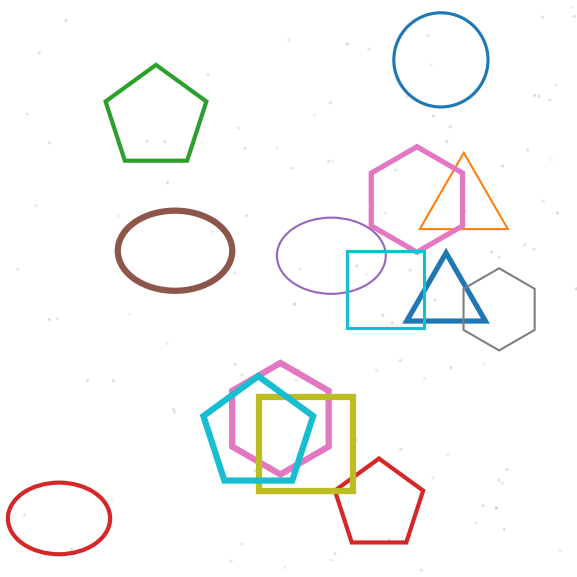[{"shape": "circle", "thickness": 1.5, "radius": 0.41, "center": [0.763, 0.895]}, {"shape": "triangle", "thickness": 2.5, "radius": 0.39, "center": [0.772, 0.483]}, {"shape": "triangle", "thickness": 1, "radius": 0.44, "center": [0.803, 0.646]}, {"shape": "pentagon", "thickness": 2, "radius": 0.46, "center": [0.27, 0.795]}, {"shape": "pentagon", "thickness": 2, "radius": 0.4, "center": [0.656, 0.125]}, {"shape": "oval", "thickness": 2, "radius": 0.44, "center": [0.102, 0.101]}, {"shape": "oval", "thickness": 1, "radius": 0.47, "center": [0.574, 0.556]}, {"shape": "oval", "thickness": 3, "radius": 0.5, "center": [0.303, 0.565]}, {"shape": "hexagon", "thickness": 3, "radius": 0.48, "center": [0.486, 0.274]}, {"shape": "hexagon", "thickness": 2.5, "radius": 0.46, "center": [0.722, 0.654]}, {"shape": "hexagon", "thickness": 1, "radius": 0.36, "center": [0.864, 0.463]}, {"shape": "square", "thickness": 3, "radius": 0.41, "center": [0.53, 0.23]}, {"shape": "square", "thickness": 1.5, "radius": 0.33, "center": [0.667, 0.498]}, {"shape": "pentagon", "thickness": 3, "radius": 0.5, "center": [0.447, 0.248]}]